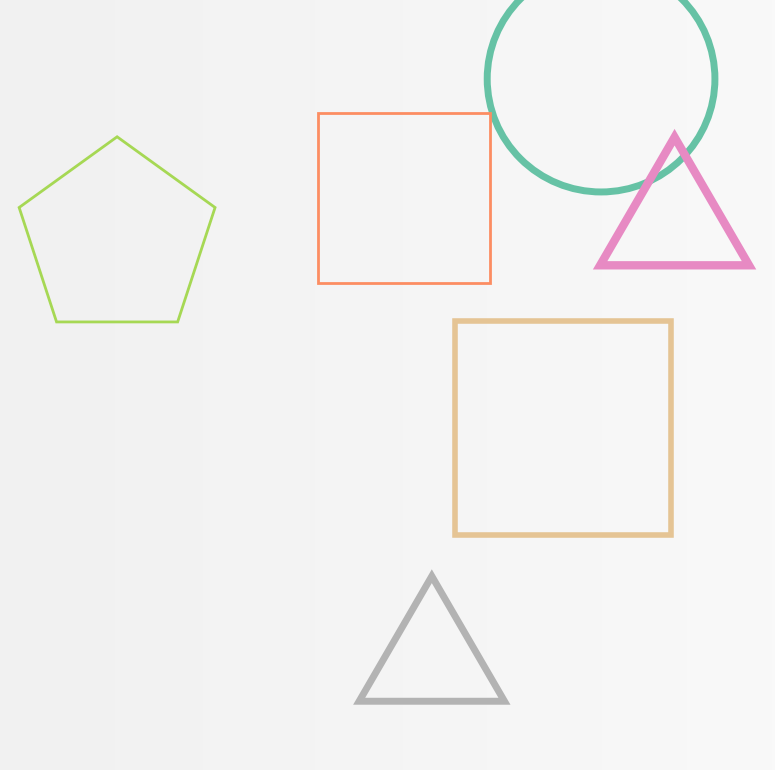[{"shape": "circle", "thickness": 2.5, "radius": 0.73, "center": [0.776, 0.898]}, {"shape": "square", "thickness": 1, "radius": 0.55, "center": [0.521, 0.742]}, {"shape": "triangle", "thickness": 3, "radius": 0.55, "center": [0.87, 0.711]}, {"shape": "pentagon", "thickness": 1, "radius": 0.66, "center": [0.151, 0.689]}, {"shape": "square", "thickness": 2, "radius": 0.7, "center": [0.726, 0.444]}, {"shape": "triangle", "thickness": 2.5, "radius": 0.54, "center": [0.557, 0.143]}]